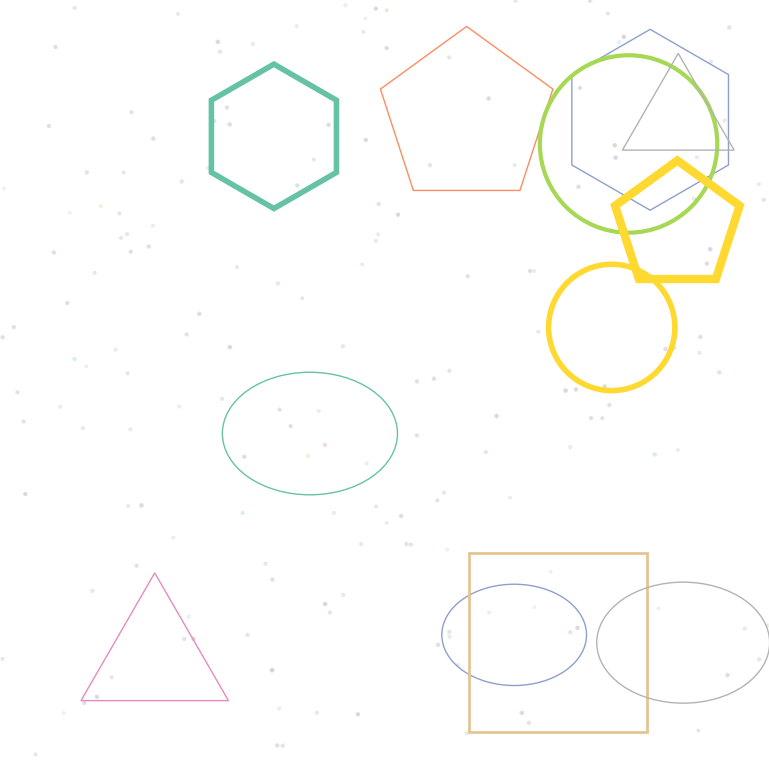[{"shape": "oval", "thickness": 0.5, "radius": 0.57, "center": [0.402, 0.437]}, {"shape": "hexagon", "thickness": 2, "radius": 0.47, "center": [0.356, 0.823]}, {"shape": "pentagon", "thickness": 0.5, "radius": 0.59, "center": [0.606, 0.848]}, {"shape": "hexagon", "thickness": 0.5, "radius": 0.59, "center": [0.844, 0.844]}, {"shape": "oval", "thickness": 0.5, "radius": 0.47, "center": [0.668, 0.175]}, {"shape": "triangle", "thickness": 0.5, "radius": 0.55, "center": [0.201, 0.145]}, {"shape": "circle", "thickness": 1.5, "radius": 0.58, "center": [0.816, 0.813]}, {"shape": "pentagon", "thickness": 3, "radius": 0.43, "center": [0.88, 0.707]}, {"shape": "circle", "thickness": 2, "radius": 0.41, "center": [0.794, 0.575]}, {"shape": "square", "thickness": 1, "radius": 0.58, "center": [0.725, 0.166]}, {"shape": "oval", "thickness": 0.5, "radius": 0.56, "center": [0.887, 0.165]}, {"shape": "triangle", "thickness": 0.5, "radius": 0.42, "center": [0.881, 0.847]}]